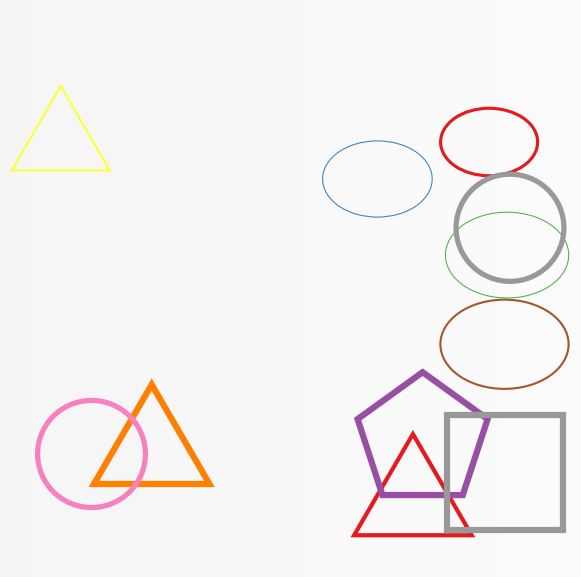[{"shape": "triangle", "thickness": 2, "radius": 0.58, "center": [0.71, 0.131]}, {"shape": "oval", "thickness": 1.5, "radius": 0.42, "center": [0.841, 0.753]}, {"shape": "oval", "thickness": 0.5, "radius": 0.47, "center": [0.649, 0.689]}, {"shape": "oval", "thickness": 0.5, "radius": 0.53, "center": [0.872, 0.557]}, {"shape": "pentagon", "thickness": 3, "radius": 0.59, "center": [0.727, 0.237]}, {"shape": "triangle", "thickness": 3, "radius": 0.57, "center": [0.261, 0.218]}, {"shape": "triangle", "thickness": 1, "radius": 0.49, "center": [0.105, 0.753]}, {"shape": "oval", "thickness": 1, "radius": 0.55, "center": [0.868, 0.403]}, {"shape": "circle", "thickness": 2.5, "radius": 0.46, "center": [0.157, 0.213]}, {"shape": "square", "thickness": 3, "radius": 0.5, "center": [0.869, 0.181]}, {"shape": "circle", "thickness": 2.5, "radius": 0.46, "center": [0.877, 0.605]}]